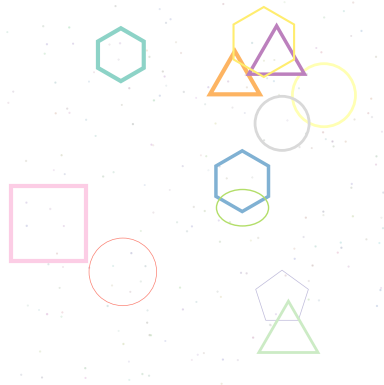[{"shape": "hexagon", "thickness": 3, "radius": 0.34, "center": [0.314, 0.858]}, {"shape": "circle", "thickness": 2, "radius": 0.41, "center": [0.841, 0.753]}, {"shape": "pentagon", "thickness": 0.5, "radius": 0.36, "center": [0.733, 0.226]}, {"shape": "circle", "thickness": 0.5, "radius": 0.44, "center": [0.319, 0.294]}, {"shape": "hexagon", "thickness": 2.5, "radius": 0.39, "center": [0.629, 0.529]}, {"shape": "triangle", "thickness": 3, "radius": 0.37, "center": [0.61, 0.792]}, {"shape": "oval", "thickness": 1, "radius": 0.34, "center": [0.63, 0.46]}, {"shape": "square", "thickness": 3, "radius": 0.49, "center": [0.126, 0.42]}, {"shape": "circle", "thickness": 2, "radius": 0.35, "center": [0.733, 0.68]}, {"shape": "triangle", "thickness": 2.5, "radius": 0.42, "center": [0.718, 0.849]}, {"shape": "triangle", "thickness": 2, "radius": 0.44, "center": [0.749, 0.129]}, {"shape": "hexagon", "thickness": 1.5, "radius": 0.45, "center": [0.685, 0.891]}]